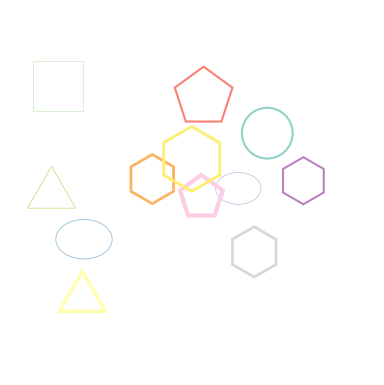[{"shape": "circle", "thickness": 1.5, "radius": 0.33, "center": [0.694, 0.654]}, {"shape": "triangle", "thickness": 2.5, "radius": 0.35, "center": [0.214, 0.226]}, {"shape": "oval", "thickness": 0.5, "radius": 0.3, "center": [0.619, 0.511]}, {"shape": "pentagon", "thickness": 1.5, "radius": 0.39, "center": [0.529, 0.748]}, {"shape": "oval", "thickness": 0.5, "radius": 0.37, "center": [0.218, 0.379]}, {"shape": "hexagon", "thickness": 2, "radius": 0.32, "center": [0.396, 0.535]}, {"shape": "triangle", "thickness": 0.5, "radius": 0.36, "center": [0.134, 0.495]}, {"shape": "pentagon", "thickness": 3, "radius": 0.29, "center": [0.523, 0.487]}, {"shape": "hexagon", "thickness": 2, "radius": 0.33, "center": [0.66, 0.346]}, {"shape": "hexagon", "thickness": 1.5, "radius": 0.31, "center": [0.788, 0.531]}, {"shape": "square", "thickness": 0.5, "radius": 0.33, "center": [0.15, 0.777]}, {"shape": "hexagon", "thickness": 2, "radius": 0.42, "center": [0.498, 0.587]}]